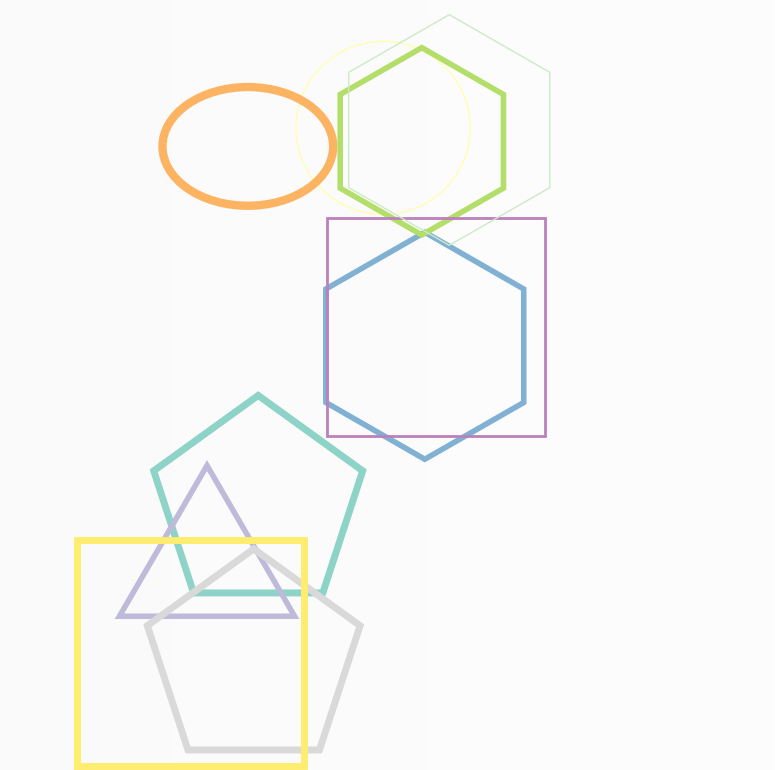[{"shape": "pentagon", "thickness": 2.5, "radius": 0.71, "center": [0.333, 0.345]}, {"shape": "circle", "thickness": 0.5, "radius": 0.56, "center": [0.494, 0.834]}, {"shape": "triangle", "thickness": 2, "radius": 0.65, "center": [0.267, 0.265]}, {"shape": "hexagon", "thickness": 2, "radius": 0.74, "center": [0.548, 0.551]}, {"shape": "oval", "thickness": 3, "radius": 0.55, "center": [0.32, 0.81]}, {"shape": "hexagon", "thickness": 2, "radius": 0.61, "center": [0.544, 0.816]}, {"shape": "pentagon", "thickness": 2.5, "radius": 0.72, "center": [0.327, 0.143]}, {"shape": "square", "thickness": 1, "radius": 0.71, "center": [0.563, 0.575]}, {"shape": "hexagon", "thickness": 0.5, "radius": 0.75, "center": [0.58, 0.831]}, {"shape": "square", "thickness": 2.5, "radius": 0.73, "center": [0.246, 0.152]}]